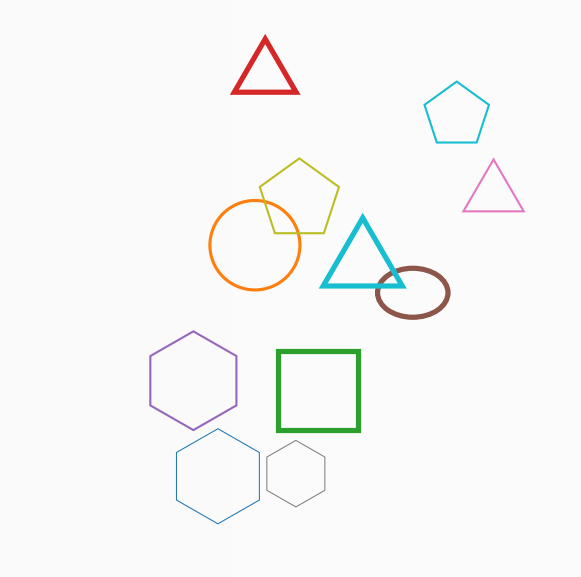[{"shape": "hexagon", "thickness": 0.5, "radius": 0.41, "center": [0.375, 0.174]}, {"shape": "circle", "thickness": 1.5, "radius": 0.39, "center": [0.439, 0.575]}, {"shape": "square", "thickness": 2.5, "radius": 0.34, "center": [0.547, 0.323]}, {"shape": "triangle", "thickness": 2.5, "radius": 0.31, "center": [0.456, 0.87]}, {"shape": "hexagon", "thickness": 1, "radius": 0.43, "center": [0.333, 0.34]}, {"shape": "oval", "thickness": 2.5, "radius": 0.3, "center": [0.71, 0.492]}, {"shape": "triangle", "thickness": 1, "radius": 0.3, "center": [0.849, 0.663]}, {"shape": "hexagon", "thickness": 0.5, "radius": 0.29, "center": [0.509, 0.179]}, {"shape": "pentagon", "thickness": 1, "radius": 0.36, "center": [0.515, 0.653]}, {"shape": "pentagon", "thickness": 1, "radius": 0.29, "center": [0.786, 0.8]}, {"shape": "triangle", "thickness": 2.5, "radius": 0.39, "center": [0.624, 0.543]}]